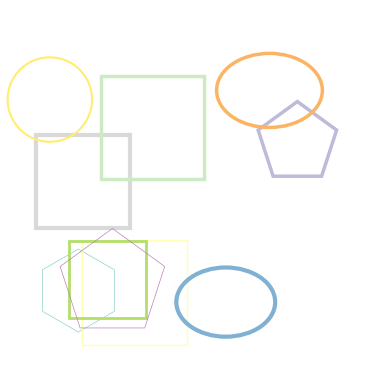[{"shape": "hexagon", "thickness": 0.5, "radius": 0.54, "center": [0.204, 0.245]}, {"shape": "square", "thickness": 1, "radius": 0.68, "center": [0.349, 0.241]}, {"shape": "pentagon", "thickness": 2.5, "radius": 0.54, "center": [0.772, 0.629]}, {"shape": "oval", "thickness": 3, "radius": 0.64, "center": [0.586, 0.215]}, {"shape": "oval", "thickness": 2.5, "radius": 0.69, "center": [0.7, 0.765]}, {"shape": "square", "thickness": 2, "radius": 0.5, "center": [0.28, 0.275]}, {"shape": "square", "thickness": 3, "radius": 0.61, "center": [0.215, 0.528]}, {"shape": "pentagon", "thickness": 0.5, "radius": 0.71, "center": [0.292, 0.264]}, {"shape": "square", "thickness": 2.5, "radius": 0.67, "center": [0.395, 0.669]}, {"shape": "circle", "thickness": 1.5, "radius": 0.55, "center": [0.13, 0.741]}]